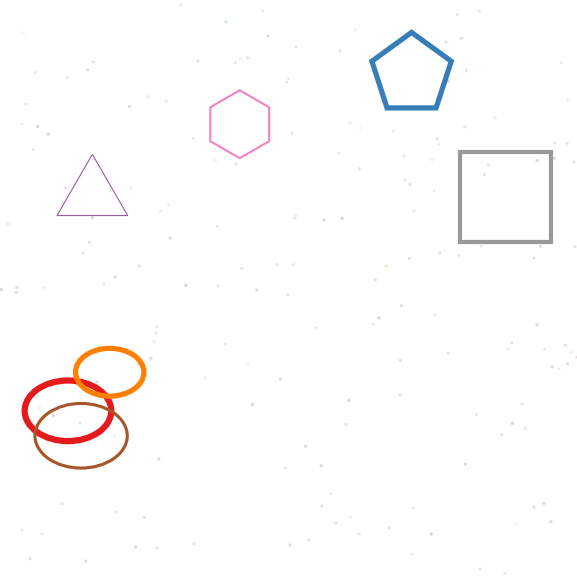[{"shape": "oval", "thickness": 3, "radius": 0.37, "center": [0.118, 0.288]}, {"shape": "pentagon", "thickness": 2.5, "radius": 0.36, "center": [0.713, 0.871]}, {"shape": "triangle", "thickness": 0.5, "radius": 0.35, "center": [0.16, 0.661]}, {"shape": "oval", "thickness": 2.5, "radius": 0.3, "center": [0.19, 0.355]}, {"shape": "oval", "thickness": 1.5, "radius": 0.4, "center": [0.14, 0.245]}, {"shape": "hexagon", "thickness": 1, "radius": 0.29, "center": [0.415, 0.784]}, {"shape": "square", "thickness": 2, "radius": 0.39, "center": [0.875, 0.658]}]